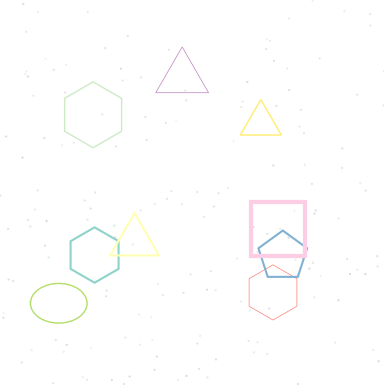[{"shape": "hexagon", "thickness": 1.5, "radius": 0.36, "center": [0.246, 0.338]}, {"shape": "triangle", "thickness": 1.5, "radius": 0.37, "center": [0.349, 0.373]}, {"shape": "hexagon", "thickness": 0.5, "radius": 0.36, "center": [0.709, 0.24]}, {"shape": "pentagon", "thickness": 1.5, "radius": 0.33, "center": [0.734, 0.335]}, {"shape": "oval", "thickness": 1, "radius": 0.37, "center": [0.153, 0.212]}, {"shape": "square", "thickness": 3, "radius": 0.35, "center": [0.722, 0.405]}, {"shape": "triangle", "thickness": 0.5, "radius": 0.4, "center": [0.473, 0.799]}, {"shape": "hexagon", "thickness": 1, "radius": 0.43, "center": [0.242, 0.702]}, {"shape": "triangle", "thickness": 1, "radius": 0.31, "center": [0.677, 0.68]}]